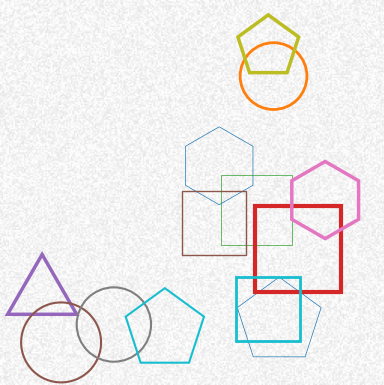[{"shape": "hexagon", "thickness": 0.5, "radius": 0.51, "center": [0.569, 0.569]}, {"shape": "pentagon", "thickness": 0.5, "radius": 0.57, "center": [0.725, 0.166]}, {"shape": "circle", "thickness": 2, "radius": 0.43, "center": [0.71, 0.802]}, {"shape": "square", "thickness": 0.5, "radius": 0.46, "center": [0.666, 0.454]}, {"shape": "square", "thickness": 3, "radius": 0.56, "center": [0.774, 0.354]}, {"shape": "triangle", "thickness": 2.5, "radius": 0.52, "center": [0.109, 0.235]}, {"shape": "square", "thickness": 1, "radius": 0.42, "center": [0.556, 0.421]}, {"shape": "circle", "thickness": 1.5, "radius": 0.52, "center": [0.159, 0.111]}, {"shape": "hexagon", "thickness": 2.5, "radius": 0.5, "center": [0.845, 0.48]}, {"shape": "circle", "thickness": 1.5, "radius": 0.48, "center": [0.296, 0.157]}, {"shape": "pentagon", "thickness": 2.5, "radius": 0.41, "center": [0.697, 0.878]}, {"shape": "pentagon", "thickness": 1.5, "radius": 0.53, "center": [0.428, 0.145]}, {"shape": "square", "thickness": 2, "radius": 0.42, "center": [0.697, 0.198]}]